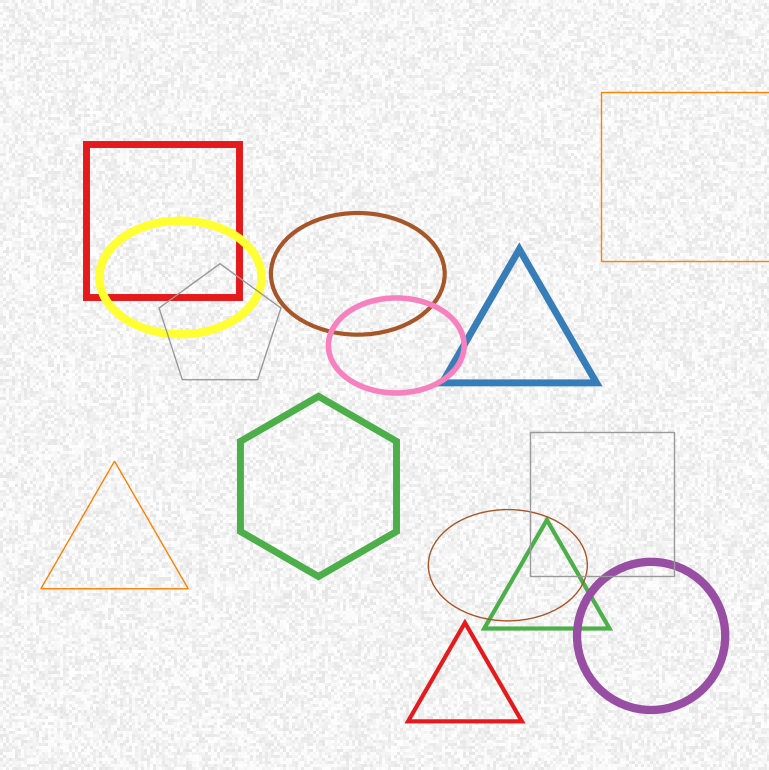[{"shape": "triangle", "thickness": 1.5, "radius": 0.43, "center": [0.604, 0.106]}, {"shape": "square", "thickness": 2.5, "radius": 0.5, "center": [0.211, 0.714]}, {"shape": "triangle", "thickness": 2.5, "radius": 0.58, "center": [0.674, 0.561]}, {"shape": "hexagon", "thickness": 2.5, "radius": 0.59, "center": [0.414, 0.368]}, {"shape": "triangle", "thickness": 1.5, "radius": 0.47, "center": [0.71, 0.231]}, {"shape": "circle", "thickness": 3, "radius": 0.48, "center": [0.846, 0.174]}, {"shape": "triangle", "thickness": 0.5, "radius": 0.55, "center": [0.149, 0.291]}, {"shape": "square", "thickness": 0.5, "radius": 0.55, "center": [0.89, 0.771]}, {"shape": "oval", "thickness": 3, "radius": 0.53, "center": [0.234, 0.64]}, {"shape": "oval", "thickness": 0.5, "radius": 0.52, "center": [0.66, 0.266]}, {"shape": "oval", "thickness": 1.5, "radius": 0.56, "center": [0.465, 0.644]}, {"shape": "oval", "thickness": 2, "radius": 0.44, "center": [0.515, 0.551]}, {"shape": "square", "thickness": 0.5, "radius": 0.47, "center": [0.782, 0.346]}, {"shape": "pentagon", "thickness": 0.5, "radius": 0.42, "center": [0.286, 0.574]}]